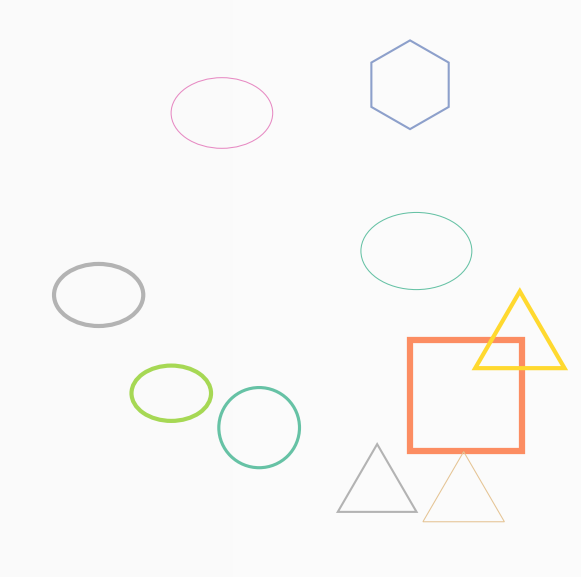[{"shape": "circle", "thickness": 1.5, "radius": 0.35, "center": [0.446, 0.259]}, {"shape": "oval", "thickness": 0.5, "radius": 0.48, "center": [0.716, 0.564]}, {"shape": "square", "thickness": 3, "radius": 0.48, "center": [0.801, 0.314]}, {"shape": "hexagon", "thickness": 1, "radius": 0.38, "center": [0.705, 0.852]}, {"shape": "oval", "thickness": 0.5, "radius": 0.44, "center": [0.382, 0.803]}, {"shape": "oval", "thickness": 2, "radius": 0.34, "center": [0.295, 0.318]}, {"shape": "triangle", "thickness": 2, "radius": 0.44, "center": [0.894, 0.406]}, {"shape": "triangle", "thickness": 0.5, "radius": 0.4, "center": [0.798, 0.136]}, {"shape": "triangle", "thickness": 1, "radius": 0.39, "center": [0.649, 0.152]}, {"shape": "oval", "thickness": 2, "radius": 0.38, "center": [0.17, 0.488]}]